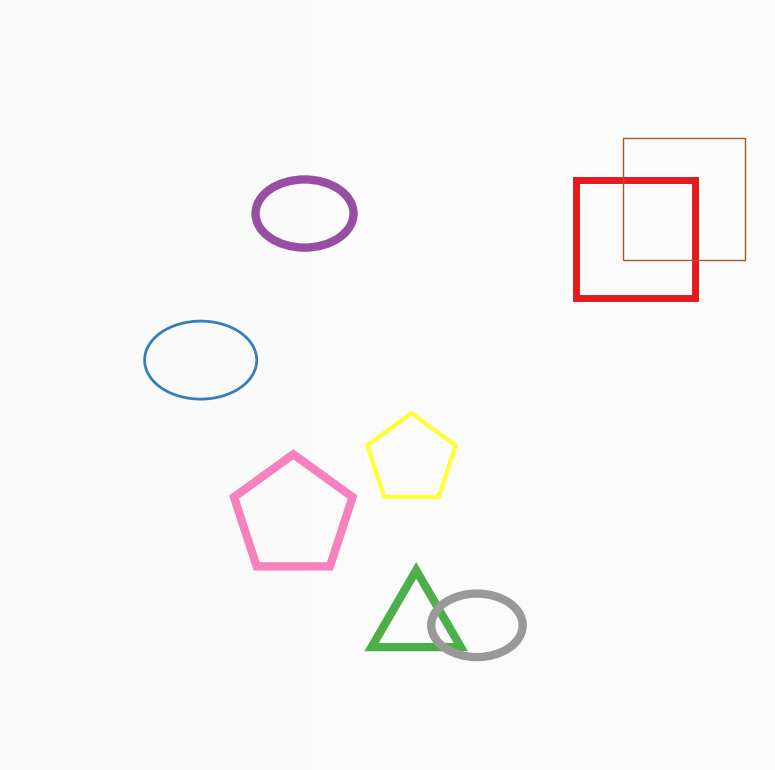[{"shape": "square", "thickness": 2.5, "radius": 0.38, "center": [0.82, 0.69]}, {"shape": "oval", "thickness": 1, "radius": 0.36, "center": [0.259, 0.532]}, {"shape": "triangle", "thickness": 3, "radius": 0.33, "center": [0.537, 0.193]}, {"shape": "oval", "thickness": 3, "radius": 0.32, "center": [0.393, 0.723]}, {"shape": "pentagon", "thickness": 1.5, "radius": 0.3, "center": [0.531, 0.403]}, {"shape": "square", "thickness": 0.5, "radius": 0.39, "center": [0.883, 0.742]}, {"shape": "pentagon", "thickness": 3, "radius": 0.4, "center": [0.378, 0.33]}, {"shape": "oval", "thickness": 3, "radius": 0.29, "center": [0.615, 0.188]}]